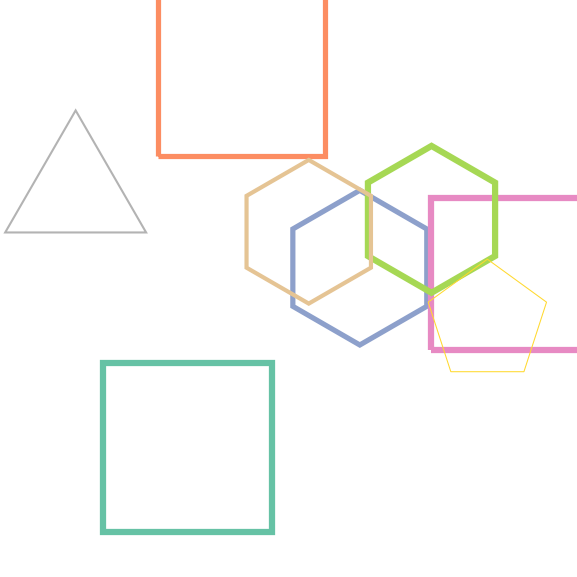[{"shape": "square", "thickness": 3, "radius": 0.73, "center": [0.324, 0.224]}, {"shape": "square", "thickness": 2.5, "radius": 0.72, "center": [0.418, 0.873]}, {"shape": "hexagon", "thickness": 2.5, "radius": 0.67, "center": [0.623, 0.536]}, {"shape": "square", "thickness": 3, "radius": 0.65, "center": [0.877, 0.525]}, {"shape": "hexagon", "thickness": 3, "radius": 0.64, "center": [0.747, 0.619]}, {"shape": "pentagon", "thickness": 0.5, "radius": 0.54, "center": [0.844, 0.443]}, {"shape": "hexagon", "thickness": 2, "radius": 0.62, "center": [0.535, 0.598]}, {"shape": "triangle", "thickness": 1, "radius": 0.7, "center": [0.131, 0.667]}]